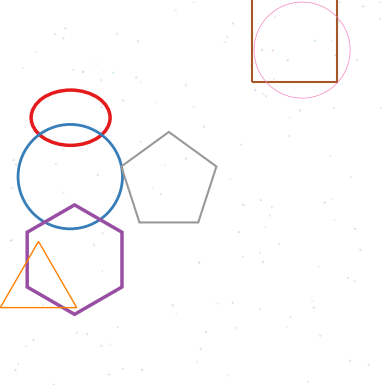[{"shape": "oval", "thickness": 2.5, "radius": 0.51, "center": [0.183, 0.694]}, {"shape": "circle", "thickness": 2, "radius": 0.68, "center": [0.183, 0.541]}, {"shape": "hexagon", "thickness": 2.5, "radius": 0.71, "center": [0.194, 0.326]}, {"shape": "triangle", "thickness": 1, "radius": 0.57, "center": [0.1, 0.258]}, {"shape": "square", "thickness": 1.5, "radius": 0.55, "center": [0.765, 0.897]}, {"shape": "circle", "thickness": 0.5, "radius": 0.62, "center": [0.785, 0.87]}, {"shape": "pentagon", "thickness": 1.5, "radius": 0.65, "center": [0.439, 0.527]}]